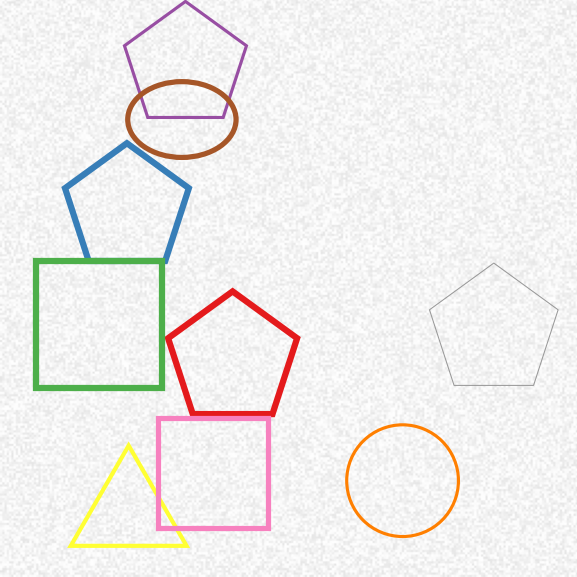[{"shape": "pentagon", "thickness": 3, "radius": 0.59, "center": [0.403, 0.377]}, {"shape": "pentagon", "thickness": 3, "radius": 0.56, "center": [0.22, 0.638]}, {"shape": "square", "thickness": 3, "radius": 0.55, "center": [0.171, 0.437]}, {"shape": "pentagon", "thickness": 1.5, "radius": 0.56, "center": [0.321, 0.886]}, {"shape": "circle", "thickness": 1.5, "radius": 0.48, "center": [0.697, 0.167]}, {"shape": "triangle", "thickness": 2, "radius": 0.58, "center": [0.223, 0.112]}, {"shape": "oval", "thickness": 2.5, "radius": 0.47, "center": [0.315, 0.792]}, {"shape": "square", "thickness": 2.5, "radius": 0.48, "center": [0.368, 0.18]}, {"shape": "pentagon", "thickness": 0.5, "radius": 0.59, "center": [0.855, 0.426]}]